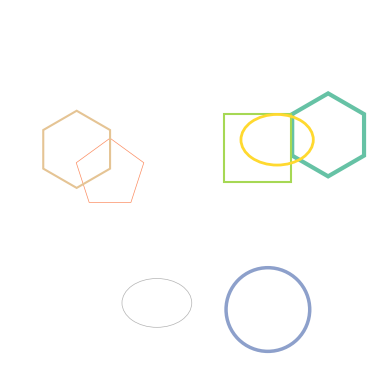[{"shape": "hexagon", "thickness": 3, "radius": 0.54, "center": [0.852, 0.65]}, {"shape": "pentagon", "thickness": 0.5, "radius": 0.46, "center": [0.286, 0.549]}, {"shape": "circle", "thickness": 2.5, "radius": 0.54, "center": [0.696, 0.196]}, {"shape": "square", "thickness": 1.5, "radius": 0.44, "center": [0.668, 0.615]}, {"shape": "oval", "thickness": 2, "radius": 0.47, "center": [0.72, 0.637]}, {"shape": "hexagon", "thickness": 1.5, "radius": 0.5, "center": [0.199, 0.612]}, {"shape": "oval", "thickness": 0.5, "radius": 0.45, "center": [0.407, 0.213]}]